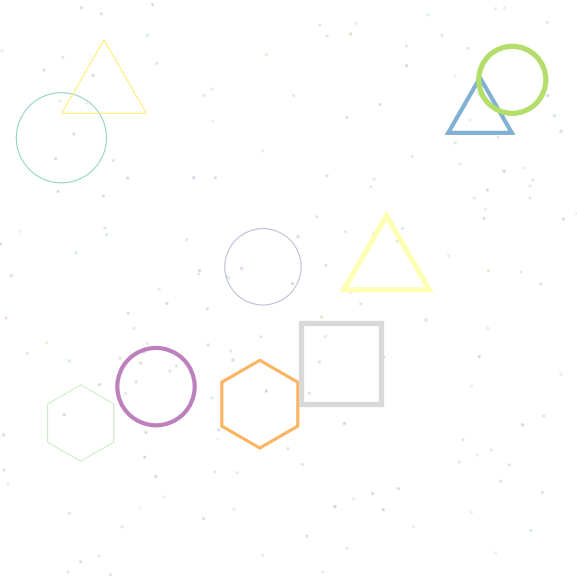[{"shape": "circle", "thickness": 0.5, "radius": 0.39, "center": [0.106, 0.761]}, {"shape": "triangle", "thickness": 2.5, "radius": 0.43, "center": [0.669, 0.54]}, {"shape": "circle", "thickness": 0.5, "radius": 0.33, "center": [0.455, 0.537]}, {"shape": "triangle", "thickness": 2, "radius": 0.32, "center": [0.831, 0.801]}, {"shape": "hexagon", "thickness": 1.5, "radius": 0.38, "center": [0.45, 0.299]}, {"shape": "circle", "thickness": 2.5, "radius": 0.29, "center": [0.887, 0.861]}, {"shape": "square", "thickness": 2.5, "radius": 0.35, "center": [0.59, 0.37]}, {"shape": "circle", "thickness": 2, "radius": 0.33, "center": [0.27, 0.33]}, {"shape": "hexagon", "thickness": 0.5, "radius": 0.33, "center": [0.14, 0.267]}, {"shape": "triangle", "thickness": 0.5, "radius": 0.42, "center": [0.18, 0.845]}]